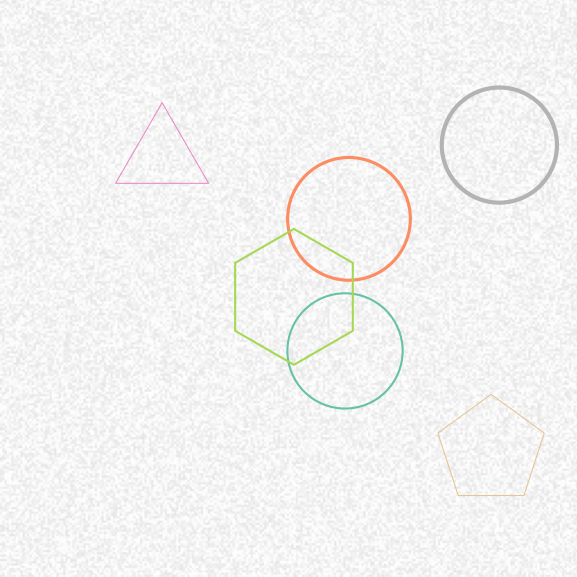[{"shape": "circle", "thickness": 1, "radius": 0.5, "center": [0.597, 0.391]}, {"shape": "circle", "thickness": 1.5, "radius": 0.53, "center": [0.604, 0.62]}, {"shape": "triangle", "thickness": 0.5, "radius": 0.47, "center": [0.281, 0.728]}, {"shape": "hexagon", "thickness": 1, "radius": 0.59, "center": [0.509, 0.485]}, {"shape": "pentagon", "thickness": 0.5, "radius": 0.48, "center": [0.85, 0.219]}, {"shape": "circle", "thickness": 2, "radius": 0.5, "center": [0.865, 0.748]}]